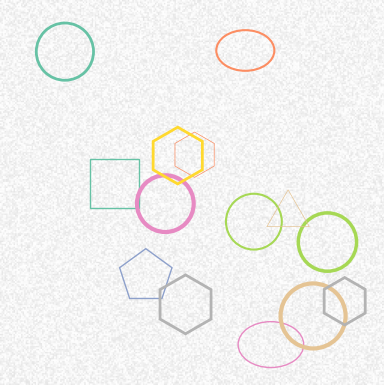[{"shape": "circle", "thickness": 2, "radius": 0.37, "center": [0.169, 0.866]}, {"shape": "square", "thickness": 1, "radius": 0.32, "center": [0.297, 0.523]}, {"shape": "hexagon", "thickness": 0.5, "radius": 0.29, "center": [0.505, 0.598]}, {"shape": "oval", "thickness": 1.5, "radius": 0.38, "center": [0.637, 0.869]}, {"shape": "pentagon", "thickness": 1, "radius": 0.36, "center": [0.379, 0.283]}, {"shape": "oval", "thickness": 1, "radius": 0.43, "center": [0.704, 0.105]}, {"shape": "circle", "thickness": 3, "radius": 0.37, "center": [0.429, 0.471]}, {"shape": "circle", "thickness": 2.5, "radius": 0.38, "center": [0.851, 0.371]}, {"shape": "circle", "thickness": 1.5, "radius": 0.36, "center": [0.659, 0.424]}, {"shape": "hexagon", "thickness": 2, "radius": 0.37, "center": [0.462, 0.596]}, {"shape": "circle", "thickness": 3, "radius": 0.42, "center": [0.813, 0.179]}, {"shape": "triangle", "thickness": 0.5, "radius": 0.32, "center": [0.748, 0.443]}, {"shape": "hexagon", "thickness": 2, "radius": 0.38, "center": [0.482, 0.209]}, {"shape": "hexagon", "thickness": 2, "radius": 0.31, "center": [0.895, 0.218]}]